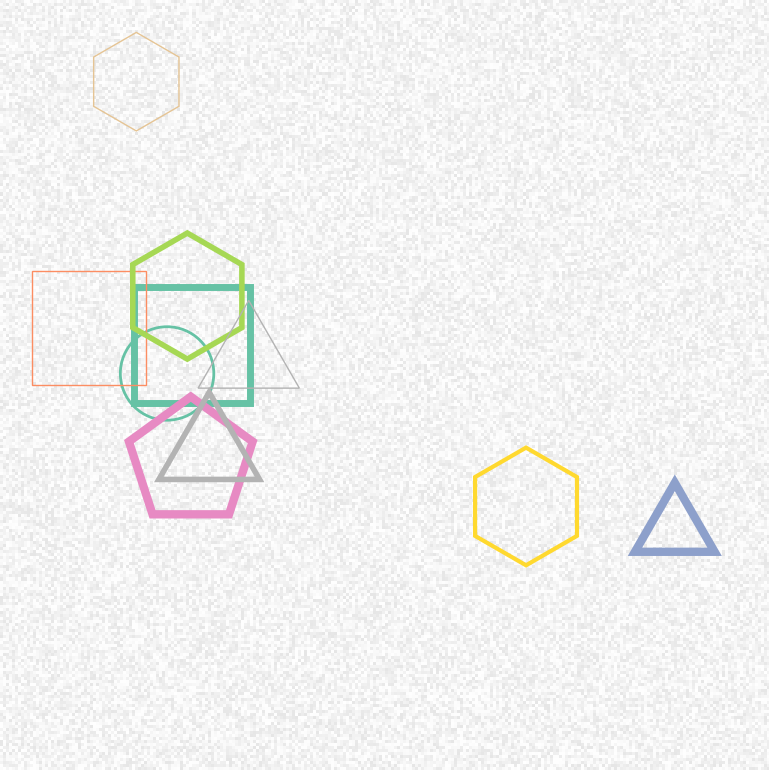[{"shape": "square", "thickness": 2.5, "radius": 0.38, "center": [0.249, 0.552]}, {"shape": "circle", "thickness": 1, "radius": 0.3, "center": [0.217, 0.515]}, {"shape": "square", "thickness": 0.5, "radius": 0.37, "center": [0.116, 0.574]}, {"shape": "triangle", "thickness": 3, "radius": 0.3, "center": [0.876, 0.313]}, {"shape": "pentagon", "thickness": 3, "radius": 0.42, "center": [0.248, 0.4]}, {"shape": "hexagon", "thickness": 2, "radius": 0.41, "center": [0.243, 0.616]}, {"shape": "hexagon", "thickness": 1.5, "radius": 0.38, "center": [0.683, 0.342]}, {"shape": "hexagon", "thickness": 0.5, "radius": 0.32, "center": [0.177, 0.894]}, {"shape": "triangle", "thickness": 2, "radius": 0.38, "center": [0.272, 0.415]}, {"shape": "triangle", "thickness": 0.5, "radius": 0.38, "center": [0.323, 0.534]}]